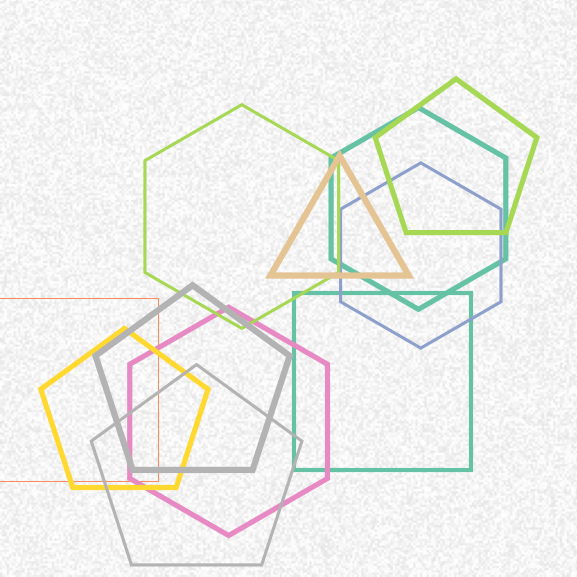[{"shape": "square", "thickness": 2, "radius": 0.77, "center": [0.662, 0.338]}, {"shape": "hexagon", "thickness": 2.5, "radius": 0.87, "center": [0.725, 0.638]}, {"shape": "square", "thickness": 0.5, "radius": 0.79, "center": [0.115, 0.324]}, {"shape": "hexagon", "thickness": 1.5, "radius": 0.8, "center": [0.729, 0.557]}, {"shape": "hexagon", "thickness": 2.5, "radius": 0.99, "center": [0.396, 0.269]}, {"shape": "pentagon", "thickness": 2.5, "radius": 0.74, "center": [0.79, 0.715]}, {"shape": "hexagon", "thickness": 1.5, "radius": 0.97, "center": [0.419, 0.624]}, {"shape": "pentagon", "thickness": 2.5, "radius": 0.76, "center": [0.215, 0.278]}, {"shape": "triangle", "thickness": 3, "radius": 0.69, "center": [0.588, 0.591]}, {"shape": "pentagon", "thickness": 1.5, "radius": 0.96, "center": [0.34, 0.176]}, {"shape": "pentagon", "thickness": 3, "radius": 0.88, "center": [0.334, 0.328]}]